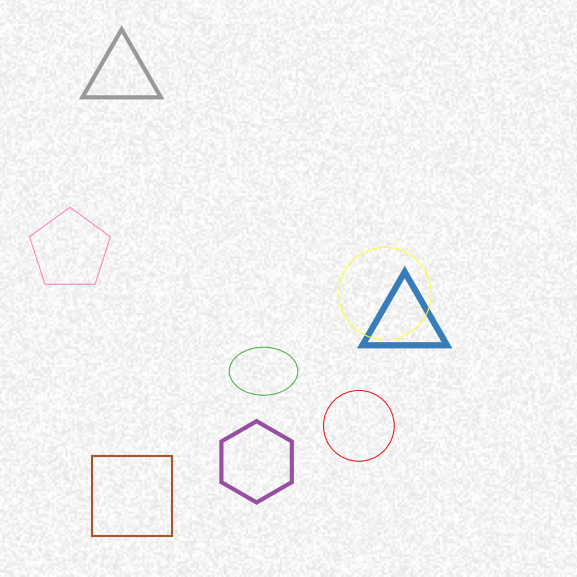[{"shape": "circle", "thickness": 0.5, "radius": 0.31, "center": [0.621, 0.262]}, {"shape": "triangle", "thickness": 3, "radius": 0.42, "center": [0.701, 0.444]}, {"shape": "oval", "thickness": 0.5, "radius": 0.3, "center": [0.456, 0.356]}, {"shape": "hexagon", "thickness": 2, "radius": 0.35, "center": [0.444, 0.199]}, {"shape": "circle", "thickness": 0.5, "radius": 0.4, "center": [0.667, 0.491]}, {"shape": "square", "thickness": 1, "radius": 0.34, "center": [0.229, 0.14]}, {"shape": "pentagon", "thickness": 0.5, "radius": 0.37, "center": [0.121, 0.566]}, {"shape": "triangle", "thickness": 2, "radius": 0.39, "center": [0.211, 0.87]}]